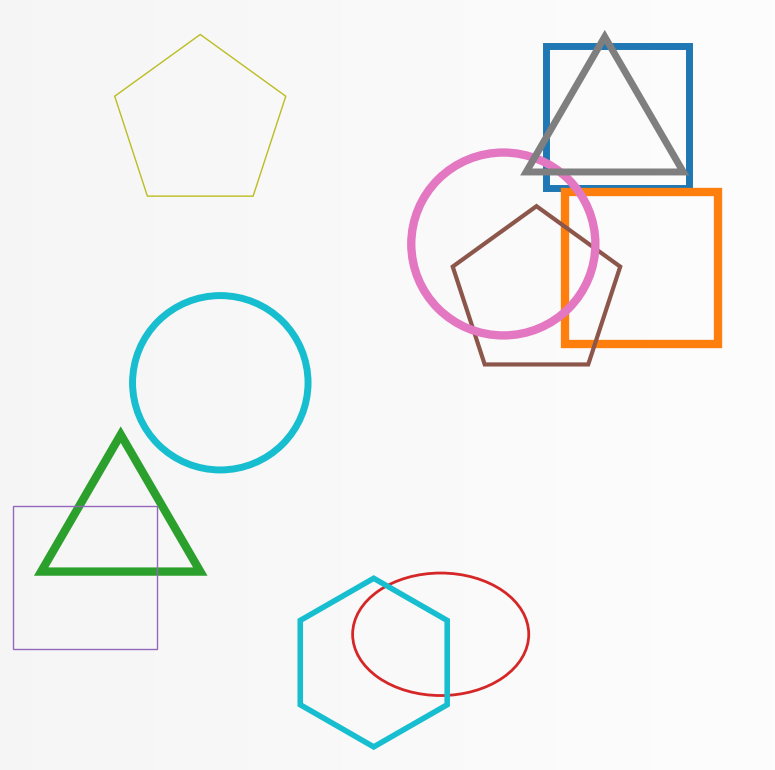[{"shape": "square", "thickness": 2.5, "radius": 0.46, "center": [0.797, 0.848]}, {"shape": "square", "thickness": 3, "radius": 0.49, "center": [0.828, 0.652]}, {"shape": "triangle", "thickness": 3, "radius": 0.59, "center": [0.156, 0.317]}, {"shape": "oval", "thickness": 1, "radius": 0.57, "center": [0.569, 0.176]}, {"shape": "square", "thickness": 0.5, "radius": 0.47, "center": [0.11, 0.25]}, {"shape": "pentagon", "thickness": 1.5, "radius": 0.57, "center": [0.692, 0.619]}, {"shape": "circle", "thickness": 3, "radius": 0.59, "center": [0.649, 0.683]}, {"shape": "triangle", "thickness": 2.5, "radius": 0.59, "center": [0.78, 0.835]}, {"shape": "pentagon", "thickness": 0.5, "radius": 0.58, "center": [0.258, 0.839]}, {"shape": "circle", "thickness": 2.5, "radius": 0.57, "center": [0.284, 0.503]}, {"shape": "hexagon", "thickness": 2, "radius": 0.55, "center": [0.482, 0.139]}]